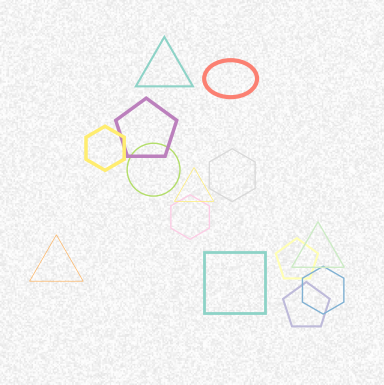[{"shape": "triangle", "thickness": 1.5, "radius": 0.43, "center": [0.427, 0.819]}, {"shape": "square", "thickness": 2, "radius": 0.39, "center": [0.609, 0.266]}, {"shape": "pentagon", "thickness": 1.5, "radius": 0.29, "center": [0.771, 0.324]}, {"shape": "pentagon", "thickness": 1.5, "radius": 0.32, "center": [0.796, 0.204]}, {"shape": "oval", "thickness": 3, "radius": 0.34, "center": [0.599, 0.796]}, {"shape": "hexagon", "thickness": 1, "radius": 0.31, "center": [0.839, 0.246]}, {"shape": "triangle", "thickness": 0.5, "radius": 0.4, "center": [0.146, 0.31]}, {"shape": "circle", "thickness": 1, "radius": 0.34, "center": [0.399, 0.559]}, {"shape": "hexagon", "thickness": 1, "radius": 0.29, "center": [0.494, 0.436]}, {"shape": "hexagon", "thickness": 1, "radius": 0.34, "center": [0.603, 0.545]}, {"shape": "pentagon", "thickness": 2.5, "radius": 0.42, "center": [0.38, 0.662]}, {"shape": "triangle", "thickness": 1, "radius": 0.39, "center": [0.826, 0.345]}, {"shape": "triangle", "thickness": 0.5, "radius": 0.29, "center": [0.504, 0.506]}, {"shape": "hexagon", "thickness": 2.5, "radius": 0.29, "center": [0.273, 0.615]}]